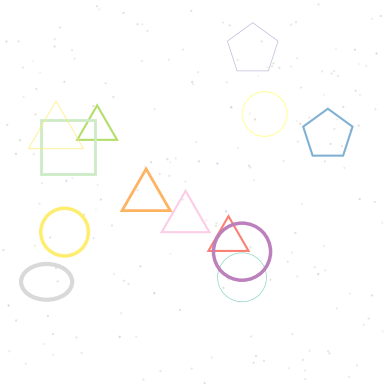[{"shape": "circle", "thickness": 0.5, "radius": 0.32, "center": [0.629, 0.28]}, {"shape": "circle", "thickness": 1, "radius": 0.29, "center": [0.687, 0.704]}, {"shape": "pentagon", "thickness": 0.5, "radius": 0.35, "center": [0.656, 0.872]}, {"shape": "triangle", "thickness": 1.5, "radius": 0.3, "center": [0.593, 0.378]}, {"shape": "pentagon", "thickness": 1.5, "radius": 0.34, "center": [0.852, 0.65]}, {"shape": "triangle", "thickness": 2, "radius": 0.36, "center": [0.38, 0.489]}, {"shape": "triangle", "thickness": 1.5, "radius": 0.3, "center": [0.252, 0.667]}, {"shape": "triangle", "thickness": 1.5, "radius": 0.36, "center": [0.482, 0.433]}, {"shape": "oval", "thickness": 3, "radius": 0.33, "center": [0.121, 0.268]}, {"shape": "circle", "thickness": 2.5, "radius": 0.37, "center": [0.629, 0.346]}, {"shape": "square", "thickness": 2, "radius": 0.35, "center": [0.176, 0.619]}, {"shape": "circle", "thickness": 2.5, "radius": 0.31, "center": [0.168, 0.397]}, {"shape": "triangle", "thickness": 0.5, "radius": 0.41, "center": [0.145, 0.655]}]